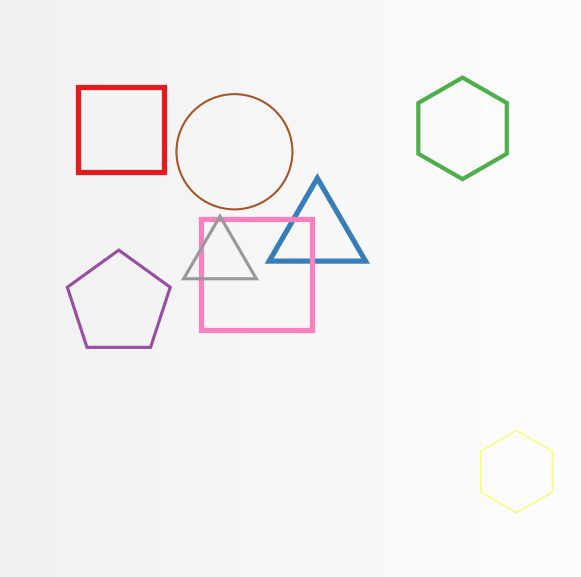[{"shape": "square", "thickness": 2.5, "radius": 0.37, "center": [0.208, 0.776]}, {"shape": "triangle", "thickness": 2.5, "radius": 0.48, "center": [0.546, 0.595]}, {"shape": "hexagon", "thickness": 2, "radius": 0.44, "center": [0.796, 0.777]}, {"shape": "pentagon", "thickness": 1.5, "radius": 0.47, "center": [0.204, 0.473]}, {"shape": "hexagon", "thickness": 0.5, "radius": 0.36, "center": [0.889, 0.182]}, {"shape": "circle", "thickness": 1, "radius": 0.5, "center": [0.403, 0.736]}, {"shape": "square", "thickness": 2.5, "radius": 0.48, "center": [0.441, 0.524]}, {"shape": "triangle", "thickness": 1.5, "radius": 0.36, "center": [0.378, 0.553]}]